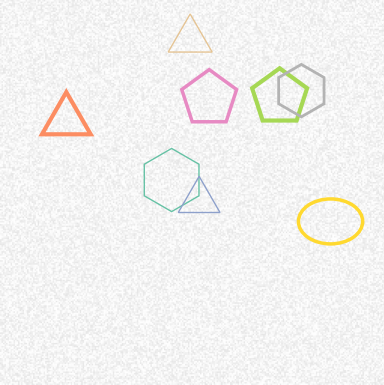[{"shape": "hexagon", "thickness": 1, "radius": 0.41, "center": [0.446, 0.532]}, {"shape": "triangle", "thickness": 3, "radius": 0.37, "center": [0.172, 0.688]}, {"shape": "triangle", "thickness": 1, "radius": 0.31, "center": [0.517, 0.479]}, {"shape": "pentagon", "thickness": 2.5, "radius": 0.37, "center": [0.543, 0.744]}, {"shape": "pentagon", "thickness": 3, "radius": 0.38, "center": [0.726, 0.748]}, {"shape": "oval", "thickness": 2.5, "radius": 0.42, "center": [0.859, 0.425]}, {"shape": "triangle", "thickness": 1, "radius": 0.33, "center": [0.494, 0.898]}, {"shape": "hexagon", "thickness": 2, "radius": 0.34, "center": [0.783, 0.765]}]